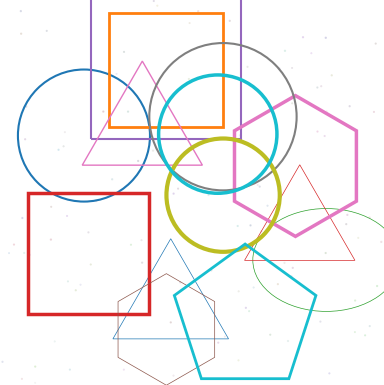[{"shape": "triangle", "thickness": 0.5, "radius": 0.87, "center": [0.443, 0.207]}, {"shape": "circle", "thickness": 1.5, "radius": 0.86, "center": [0.218, 0.648]}, {"shape": "square", "thickness": 2, "radius": 0.74, "center": [0.432, 0.819]}, {"shape": "oval", "thickness": 0.5, "radius": 0.95, "center": [0.848, 0.325]}, {"shape": "triangle", "thickness": 0.5, "radius": 0.83, "center": [0.779, 0.407]}, {"shape": "square", "thickness": 2.5, "radius": 0.79, "center": [0.23, 0.341]}, {"shape": "square", "thickness": 1.5, "radius": 0.97, "center": [0.432, 0.832]}, {"shape": "hexagon", "thickness": 0.5, "radius": 0.72, "center": [0.432, 0.144]}, {"shape": "hexagon", "thickness": 2.5, "radius": 0.91, "center": [0.767, 0.569]}, {"shape": "triangle", "thickness": 1, "radius": 0.9, "center": [0.37, 0.661]}, {"shape": "circle", "thickness": 1.5, "radius": 0.96, "center": [0.579, 0.697]}, {"shape": "circle", "thickness": 3, "radius": 0.74, "center": [0.579, 0.493]}, {"shape": "pentagon", "thickness": 2, "radius": 0.97, "center": [0.637, 0.173]}, {"shape": "circle", "thickness": 2.5, "radius": 0.77, "center": [0.566, 0.652]}]